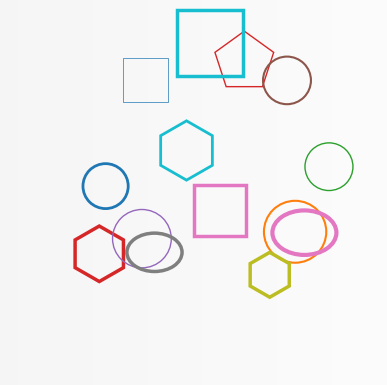[{"shape": "circle", "thickness": 2, "radius": 0.29, "center": [0.272, 0.517]}, {"shape": "square", "thickness": 0.5, "radius": 0.29, "center": [0.375, 0.792]}, {"shape": "circle", "thickness": 1.5, "radius": 0.4, "center": [0.762, 0.398]}, {"shape": "circle", "thickness": 1, "radius": 0.31, "center": [0.849, 0.567]}, {"shape": "hexagon", "thickness": 2.5, "radius": 0.36, "center": [0.256, 0.341]}, {"shape": "pentagon", "thickness": 1, "radius": 0.4, "center": [0.63, 0.839]}, {"shape": "circle", "thickness": 1, "radius": 0.38, "center": [0.366, 0.38]}, {"shape": "circle", "thickness": 1.5, "radius": 0.31, "center": [0.741, 0.791]}, {"shape": "square", "thickness": 2.5, "radius": 0.33, "center": [0.567, 0.453]}, {"shape": "oval", "thickness": 3, "radius": 0.41, "center": [0.786, 0.396]}, {"shape": "oval", "thickness": 2.5, "radius": 0.36, "center": [0.399, 0.345]}, {"shape": "hexagon", "thickness": 2.5, "radius": 0.29, "center": [0.696, 0.286]}, {"shape": "hexagon", "thickness": 2, "radius": 0.38, "center": [0.481, 0.609]}, {"shape": "square", "thickness": 2.5, "radius": 0.43, "center": [0.542, 0.888]}]